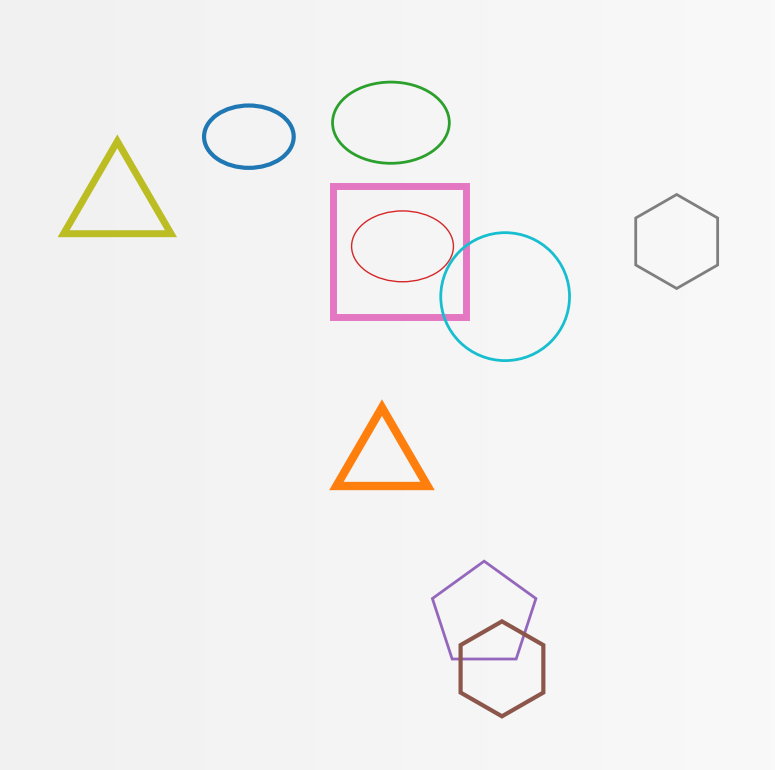[{"shape": "oval", "thickness": 1.5, "radius": 0.29, "center": [0.321, 0.822]}, {"shape": "triangle", "thickness": 3, "radius": 0.34, "center": [0.493, 0.403]}, {"shape": "oval", "thickness": 1, "radius": 0.38, "center": [0.504, 0.841]}, {"shape": "oval", "thickness": 0.5, "radius": 0.33, "center": [0.519, 0.68]}, {"shape": "pentagon", "thickness": 1, "radius": 0.35, "center": [0.625, 0.201]}, {"shape": "hexagon", "thickness": 1.5, "radius": 0.31, "center": [0.648, 0.131]}, {"shape": "square", "thickness": 2.5, "radius": 0.43, "center": [0.515, 0.673]}, {"shape": "hexagon", "thickness": 1, "radius": 0.31, "center": [0.873, 0.686]}, {"shape": "triangle", "thickness": 2.5, "radius": 0.4, "center": [0.151, 0.736]}, {"shape": "circle", "thickness": 1, "radius": 0.42, "center": [0.652, 0.615]}]